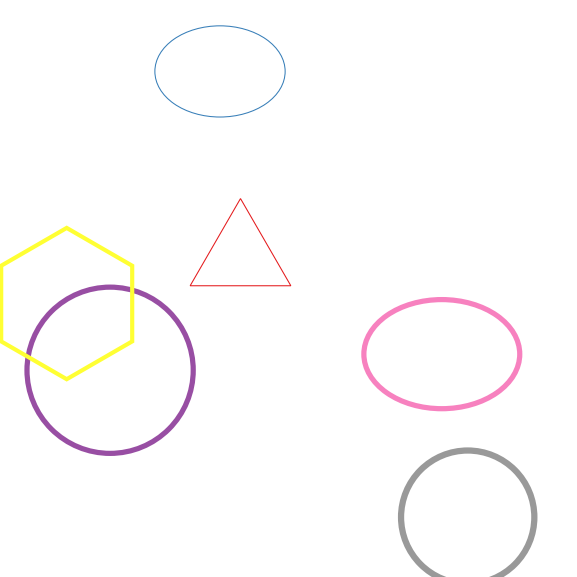[{"shape": "triangle", "thickness": 0.5, "radius": 0.5, "center": [0.416, 0.555]}, {"shape": "oval", "thickness": 0.5, "radius": 0.56, "center": [0.381, 0.875]}, {"shape": "circle", "thickness": 2.5, "radius": 0.72, "center": [0.191, 0.358]}, {"shape": "hexagon", "thickness": 2, "radius": 0.65, "center": [0.115, 0.473]}, {"shape": "oval", "thickness": 2.5, "radius": 0.67, "center": [0.765, 0.386]}, {"shape": "circle", "thickness": 3, "radius": 0.58, "center": [0.81, 0.104]}]